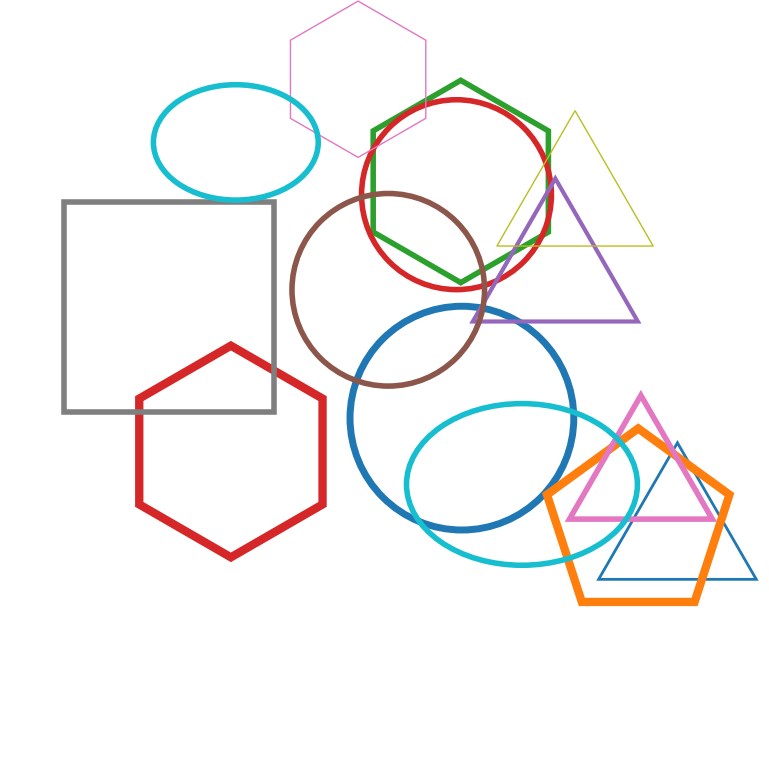[{"shape": "circle", "thickness": 2.5, "radius": 0.73, "center": [0.6, 0.457]}, {"shape": "triangle", "thickness": 1, "radius": 0.59, "center": [0.88, 0.307]}, {"shape": "pentagon", "thickness": 3, "radius": 0.62, "center": [0.829, 0.319]}, {"shape": "hexagon", "thickness": 2, "radius": 0.66, "center": [0.598, 0.764]}, {"shape": "hexagon", "thickness": 3, "radius": 0.69, "center": [0.3, 0.414]}, {"shape": "circle", "thickness": 2, "radius": 0.62, "center": [0.593, 0.747]}, {"shape": "triangle", "thickness": 1.5, "radius": 0.62, "center": [0.721, 0.644]}, {"shape": "circle", "thickness": 2, "radius": 0.63, "center": [0.504, 0.624]}, {"shape": "hexagon", "thickness": 0.5, "radius": 0.51, "center": [0.465, 0.897]}, {"shape": "triangle", "thickness": 2, "radius": 0.54, "center": [0.832, 0.379]}, {"shape": "square", "thickness": 2, "radius": 0.68, "center": [0.219, 0.601]}, {"shape": "triangle", "thickness": 0.5, "radius": 0.59, "center": [0.747, 0.739]}, {"shape": "oval", "thickness": 2, "radius": 0.54, "center": [0.306, 0.815]}, {"shape": "oval", "thickness": 2, "radius": 0.75, "center": [0.678, 0.371]}]